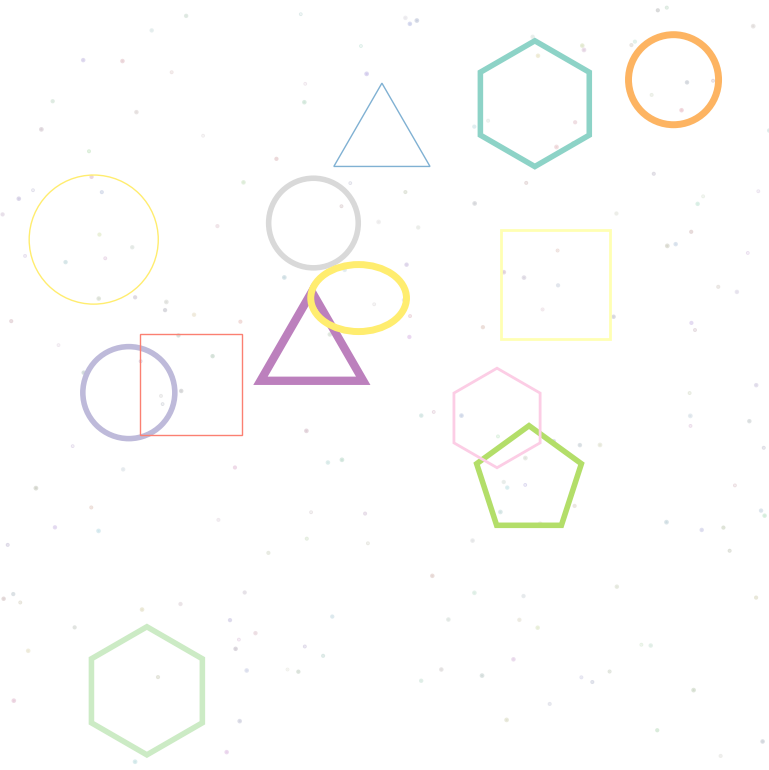[{"shape": "hexagon", "thickness": 2, "radius": 0.41, "center": [0.695, 0.865]}, {"shape": "square", "thickness": 1, "radius": 0.35, "center": [0.722, 0.631]}, {"shape": "circle", "thickness": 2, "radius": 0.3, "center": [0.167, 0.49]}, {"shape": "square", "thickness": 0.5, "radius": 0.33, "center": [0.248, 0.501]}, {"shape": "triangle", "thickness": 0.5, "radius": 0.36, "center": [0.496, 0.82]}, {"shape": "circle", "thickness": 2.5, "radius": 0.29, "center": [0.875, 0.896]}, {"shape": "pentagon", "thickness": 2, "radius": 0.36, "center": [0.687, 0.376]}, {"shape": "hexagon", "thickness": 1, "radius": 0.32, "center": [0.645, 0.457]}, {"shape": "circle", "thickness": 2, "radius": 0.29, "center": [0.407, 0.71]}, {"shape": "triangle", "thickness": 3, "radius": 0.39, "center": [0.405, 0.544]}, {"shape": "hexagon", "thickness": 2, "radius": 0.42, "center": [0.191, 0.103]}, {"shape": "circle", "thickness": 0.5, "radius": 0.42, "center": [0.122, 0.689]}, {"shape": "oval", "thickness": 2.5, "radius": 0.31, "center": [0.466, 0.613]}]